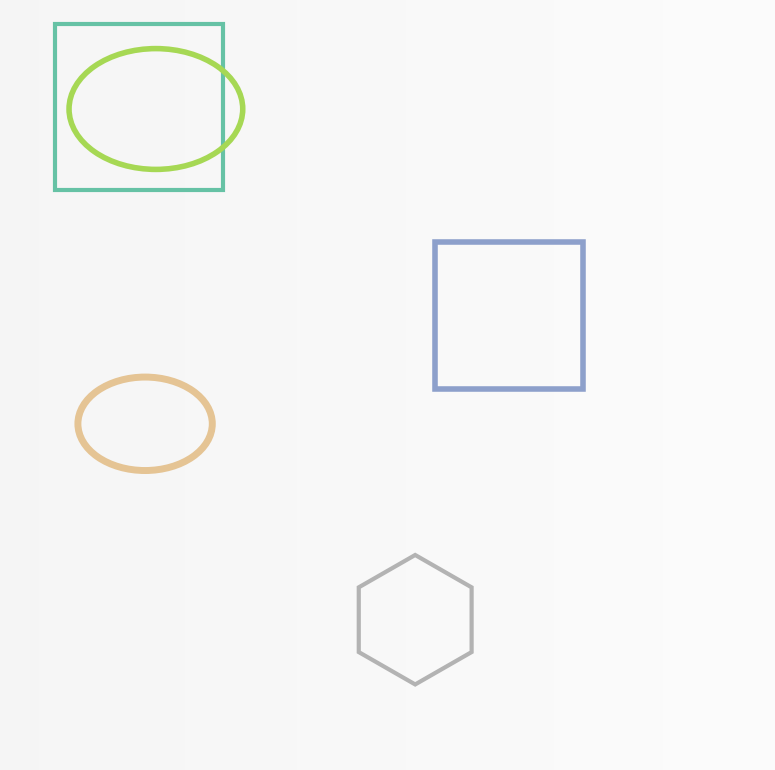[{"shape": "square", "thickness": 1.5, "radius": 0.54, "center": [0.179, 0.861]}, {"shape": "square", "thickness": 2, "radius": 0.48, "center": [0.657, 0.59]}, {"shape": "oval", "thickness": 2, "radius": 0.56, "center": [0.201, 0.858]}, {"shape": "oval", "thickness": 2.5, "radius": 0.43, "center": [0.187, 0.45]}, {"shape": "hexagon", "thickness": 1.5, "radius": 0.42, "center": [0.536, 0.195]}]